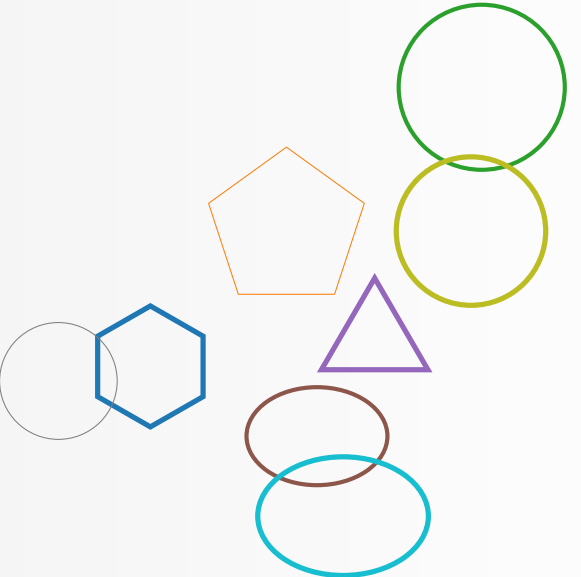[{"shape": "hexagon", "thickness": 2.5, "radius": 0.52, "center": [0.259, 0.365]}, {"shape": "pentagon", "thickness": 0.5, "radius": 0.7, "center": [0.493, 0.603]}, {"shape": "circle", "thickness": 2, "radius": 0.71, "center": [0.829, 0.848]}, {"shape": "triangle", "thickness": 2.5, "radius": 0.53, "center": [0.645, 0.412]}, {"shape": "oval", "thickness": 2, "radius": 0.61, "center": [0.545, 0.244]}, {"shape": "circle", "thickness": 0.5, "radius": 0.51, "center": [0.1, 0.339]}, {"shape": "circle", "thickness": 2.5, "radius": 0.64, "center": [0.81, 0.599]}, {"shape": "oval", "thickness": 2.5, "radius": 0.73, "center": [0.59, 0.105]}]